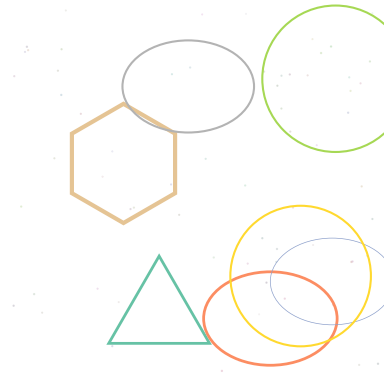[{"shape": "triangle", "thickness": 2, "radius": 0.76, "center": [0.413, 0.184]}, {"shape": "oval", "thickness": 2, "radius": 0.87, "center": [0.702, 0.173]}, {"shape": "oval", "thickness": 0.5, "radius": 0.8, "center": [0.863, 0.269]}, {"shape": "circle", "thickness": 1.5, "radius": 0.95, "center": [0.871, 0.795]}, {"shape": "circle", "thickness": 1.5, "radius": 0.91, "center": [0.781, 0.283]}, {"shape": "hexagon", "thickness": 3, "radius": 0.77, "center": [0.321, 0.576]}, {"shape": "oval", "thickness": 1.5, "radius": 0.85, "center": [0.489, 0.775]}]